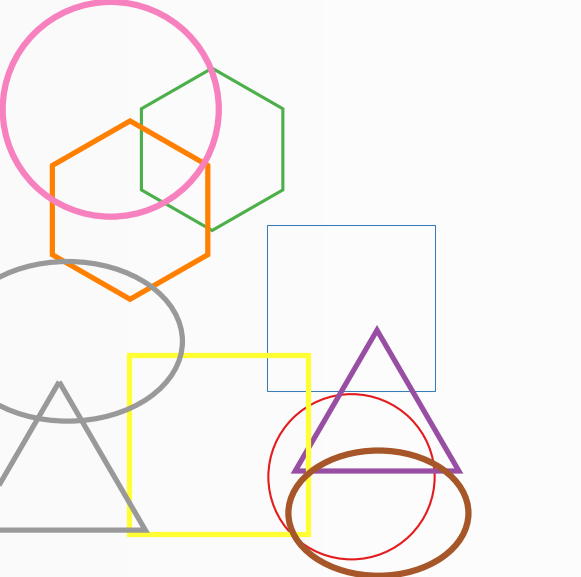[{"shape": "circle", "thickness": 1, "radius": 0.72, "center": [0.605, 0.174]}, {"shape": "square", "thickness": 0.5, "radius": 0.72, "center": [0.603, 0.466]}, {"shape": "hexagon", "thickness": 1.5, "radius": 0.7, "center": [0.365, 0.741]}, {"shape": "triangle", "thickness": 2.5, "radius": 0.81, "center": [0.649, 0.265]}, {"shape": "hexagon", "thickness": 2.5, "radius": 0.77, "center": [0.224, 0.635]}, {"shape": "square", "thickness": 2.5, "radius": 0.77, "center": [0.376, 0.229]}, {"shape": "oval", "thickness": 3, "radius": 0.77, "center": [0.651, 0.111]}, {"shape": "circle", "thickness": 3, "radius": 0.93, "center": [0.191, 0.81]}, {"shape": "oval", "thickness": 2.5, "radius": 0.99, "center": [0.116, 0.408]}, {"shape": "triangle", "thickness": 2.5, "radius": 0.86, "center": [0.102, 0.167]}]